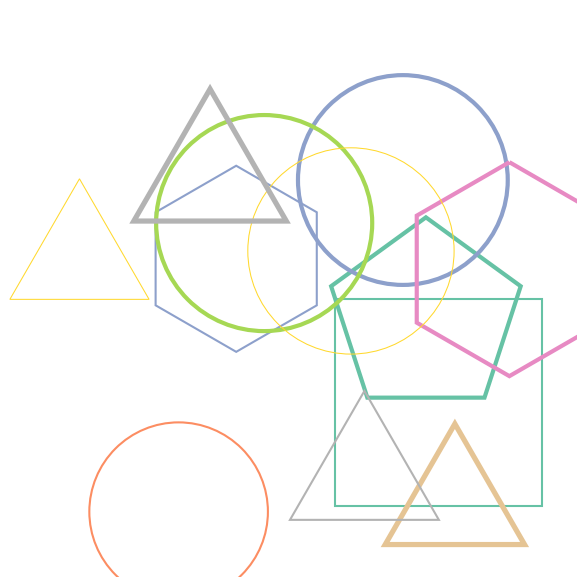[{"shape": "square", "thickness": 1, "radius": 0.9, "center": [0.759, 0.302]}, {"shape": "pentagon", "thickness": 2, "radius": 0.86, "center": [0.738, 0.45]}, {"shape": "circle", "thickness": 1, "radius": 0.77, "center": [0.309, 0.113]}, {"shape": "circle", "thickness": 2, "radius": 0.91, "center": [0.698, 0.687]}, {"shape": "hexagon", "thickness": 1, "radius": 0.81, "center": [0.409, 0.551]}, {"shape": "hexagon", "thickness": 2, "radius": 0.93, "center": [0.882, 0.533]}, {"shape": "circle", "thickness": 2, "radius": 0.94, "center": [0.457, 0.613]}, {"shape": "triangle", "thickness": 0.5, "radius": 0.7, "center": [0.138, 0.55]}, {"shape": "circle", "thickness": 0.5, "radius": 0.89, "center": [0.608, 0.565]}, {"shape": "triangle", "thickness": 2.5, "radius": 0.7, "center": [0.788, 0.126]}, {"shape": "triangle", "thickness": 1, "radius": 0.74, "center": [0.631, 0.173]}, {"shape": "triangle", "thickness": 2.5, "radius": 0.76, "center": [0.364, 0.693]}]